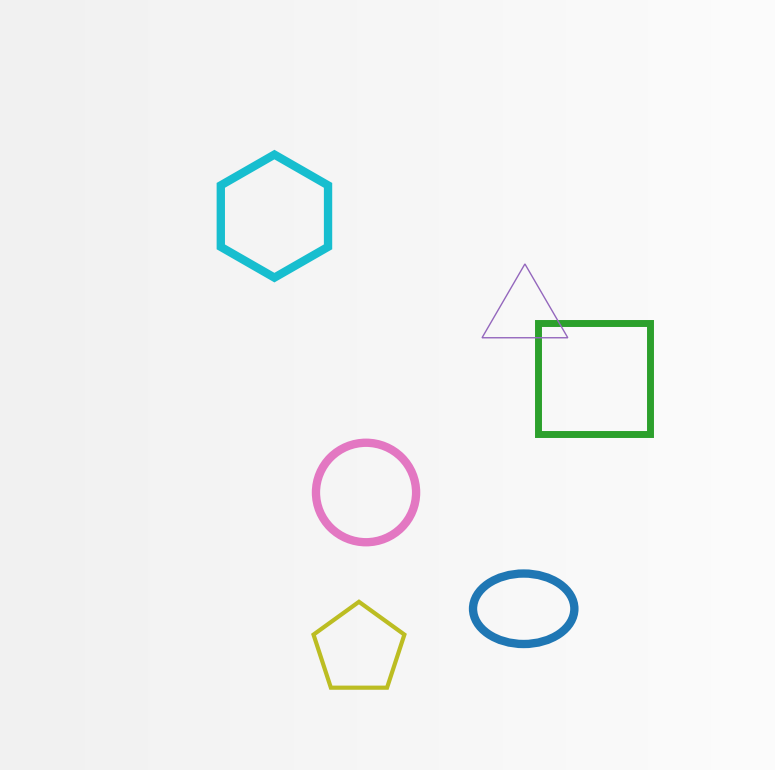[{"shape": "oval", "thickness": 3, "radius": 0.33, "center": [0.676, 0.209]}, {"shape": "square", "thickness": 2.5, "radius": 0.36, "center": [0.766, 0.508]}, {"shape": "triangle", "thickness": 0.5, "radius": 0.32, "center": [0.677, 0.593]}, {"shape": "circle", "thickness": 3, "radius": 0.32, "center": [0.472, 0.36]}, {"shape": "pentagon", "thickness": 1.5, "radius": 0.31, "center": [0.463, 0.157]}, {"shape": "hexagon", "thickness": 3, "radius": 0.4, "center": [0.354, 0.719]}]